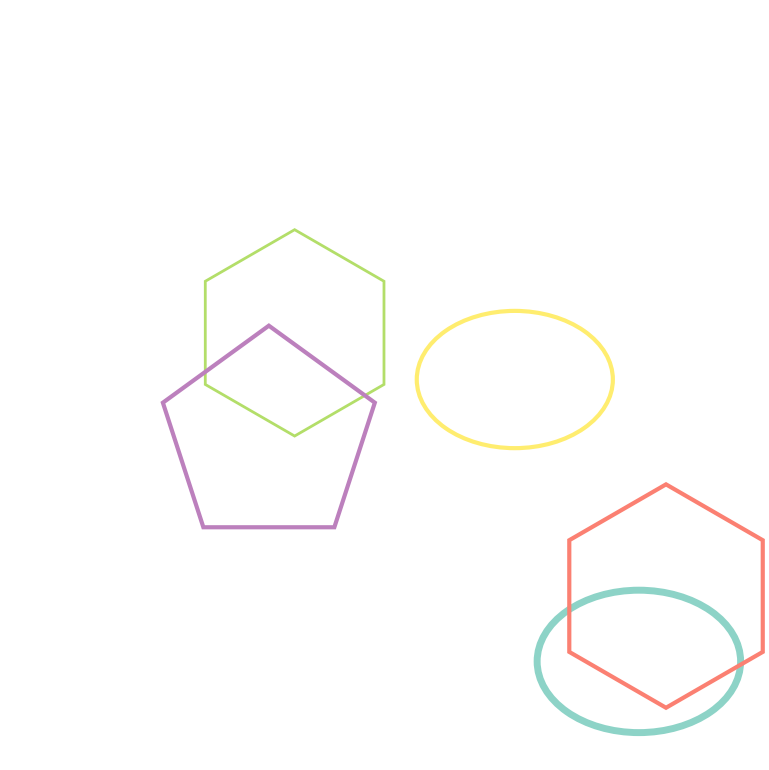[{"shape": "oval", "thickness": 2.5, "radius": 0.66, "center": [0.83, 0.141]}, {"shape": "hexagon", "thickness": 1.5, "radius": 0.73, "center": [0.865, 0.226]}, {"shape": "hexagon", "thickness": 1, "radius": 0.67, "center": [0.383, 0.568]}, {"shape": "pentagon", "thickness": 1.5, "radius": 0.72, "center": [0.349, 0.432]}, {"shape": "oval", "thickness": 1.5, "radius": 0.64, "center": [0.669, 0.507]}]